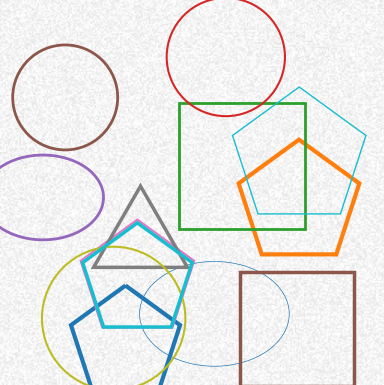[{"shape": "pentagon", "thickness": 3, "radius": 0.74, "center": [0.326, 0.11]}, {"shape": "oval", "thickness": 0.5, "radius": 0.97, "center": [0.557, 0.185]}, {"shape": "pentagon", "thickness": 3, "radius": 0.82, "center": [0.777, 0.473]}, {"shape": "square", "thickness": 2, "radius": 0.82, "center": [0.629, 0.569]}, {"shape": "circle", "thickness": 1.5, "radius": 0.77, "center": [0.587, 0.852]}, {"shape": "oval", "thickness": 2, "radius": 0.79, "center": [0.111, 0.487]}, {"shape": "square", "thickness": 2.5, "radius": 0.74, "center": [0.771, 0.146]}, {"shape": "circle", "thickness": 2, "radius": 0.68, "center": [0.169, 0.747]}, {"shape": "pentagon", "thickness": 1.5, "radius": 0.78, "center": [0.357, 0.275]}, {"shape": "triangle", "thickness": 2.5, "radius": 0.7, "center": [0.365, 0.376]}, {"shape": "circle", "thickness": 1.5, "radius": 0.93, "center": [0.295, 0.173]}, {"shape": "pentagon", "thickness": 2.5, "radius": 0.75, "center": [0.357, 0.272]}, {"shape": "pentagon", "thickness": 1, "radius": 0.91, "center": [0.777, 0.592]}]